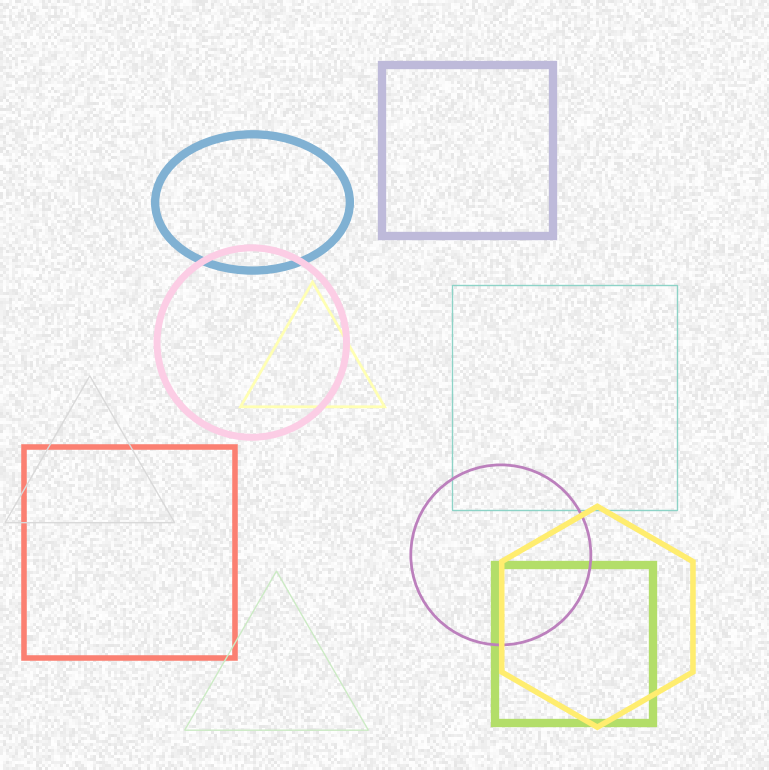[{"shape": "square", "thickness": 0.5, "radius": 0.73, "center": [0.733, 0.484]}, {"shape": "triangle", "thickness": 1, "radius": 0.54, "center": [0.406, 0.526]}, {"shape": "square", "thickness": 3, "radius": 0.56, "center": [0.607, 0.805]}, {"shape": "square", "thickness": 2, "radius": 0.69, "center": [0.168, 0.283]}, {"shape": "oval", "thickness": 3, "radius": 0.63, "center": [0.328, 0.737]}, {"shape": "square", "thickness": 3, "radius": 0.51, "center": [0.745, 0.164]}, {"shape": "circle", "thickness": 2.5, "radius": 0.62, "center": [0.327, 0.555]}, {"shape": "triangle", "thickness": 0.5, "radius": 0.64, "center": [0.117, 0.385]}, {"shape": "circle", "thickness": 1, "radius": 0.58, "center": [0.65, 0.279]}, {"shape": "triangle", "thickness": 0.5, "radius": 0.69, "center": [0.359, 0.121]}, {"shape": "hexagon", "thickness": 2, "radius": 0.72, "center": [0.776, 0.199]}]